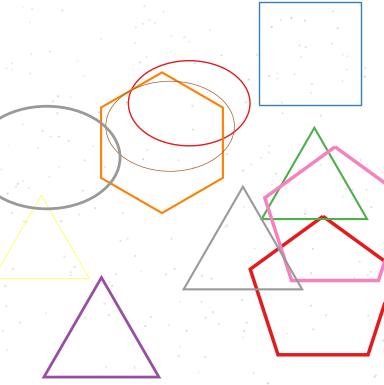[{"shape": "oval", "thickness": 1, "radius": 0.79, "center": [0.491, 0.732]}, {"shape": "pentagon", "thickness": 2.5, "radius": 0.99, "center": [0.839, 0.239]}, {"shape": "square", "thickness": 1, "radius": 0.67, "center": [0.805, 0.862]}, {"shape": "triangle", "thickness": 1.5, "radius": 0.79, "center": [0.817, 0.51]}, {"shape": "triangle", "thickness": 2, "radius": 0.86, "center": [0.263, 0.107]}, {"shape": "hexagon", "thickness": 1.5, "radius": 0.91, "center": [0.421, 0.629]}, {"shape": "triangle", "thickness": 0.5, "radius": 0.72, "center": [0.107, 0.349]}, {"shape": "oval", "thickness": 0.5, "radius": 0.84, "center": [0.442, 0.672]}, {"shape": "pentagon", "thickness": 2.5, "radius": 0.96, "center": [0.87, 0.427]}, {"shape": "triangle", "thickness": 1.5, "radius": 0.89, "center": [0.631, 0.337]}, {"shape": "oval", "thickness": 2, "radius": 0.95, "center": [0.121, 0.591]}]